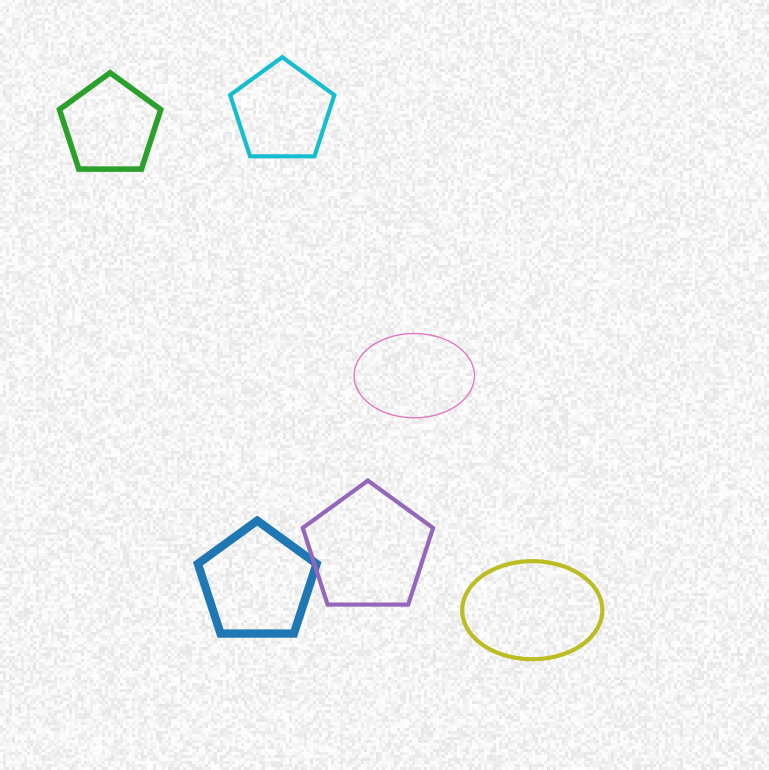[{"shape": "pentagon", "thickness": 3, "radius": 0.41, "center": [0.334, 0.243]}, {"shape": "pentagon", "thickness": 2, "radius": 0.35, "center": [0.143, 0.836]}, {"shape": "pentagon", "thickness": 1.5, "radius": 0.45, "center": [0.478, 0.287]}, {"shape": "oval", "thickness": 0.5, "radius": 0.39, "center": [0.538, 0.512]}, {"shape": "oval", "thickness": 1.5, "radius": 0.45, "center": [0.691, 0.208]}, {"shape": "pentagon", "thickness": 1.5, "radius": 0.36, "center": [0.367, 0.855]}]